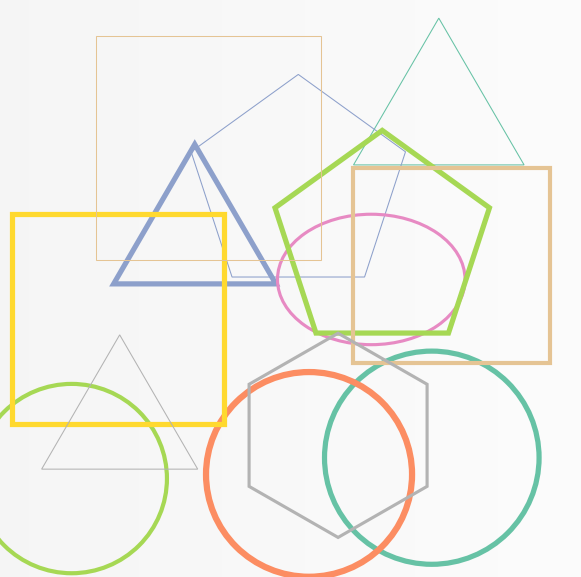[{"shape": "triangle", "thickness": 0.5, "radius": 0.85, "center": [0.755, 0.798]}, {"shape": "circle", "thickness": 2.5, "radius": 0.92, "center": [0.743, 0.207]}, {"shape": "circle", "thickness": 3, "radius": 0.89, "center": [0.532, 0.178]}, {"shape": "triangle", "thickness": 2.5, "radius": 0.81, "center": [0.335, 0.588]}, {"shape": "pentagon", "thickness": 0.5, "radius": 0.97, "center": [0.513, 0.676]}, {"shape": "oval", "thickness": 1.5, "radius": 0.81, "center": [0.639, 0.515]}, {"shape": "pentagon", "thickness": 2.5, "radius": 0.97, "center": [0.658, 0.579]}, {"shape": "circle", "thickness": 2, "radius": 0.82, "center": [0.123, 0.17]}, {"shape": "square", "thickness": 2.5, "radius": 0.91, "center": [0.203, 0.447]}, {"shape": "square", "thickness": 0.5, "radius": 0.97, "center": [0.359, 0.743]}, {"shape": "square", "thickness": 2, "radius": 0.85, "center": [0.777, 0.54]}, {"shape": "hexagon", "thickness": 1.5, "radius": 0.88, "center": [0.582, 0.245]}, {"shape": "triangle", "thickness": 0.5, "radius": 0.78, "center": [0.206, 0.264]}]